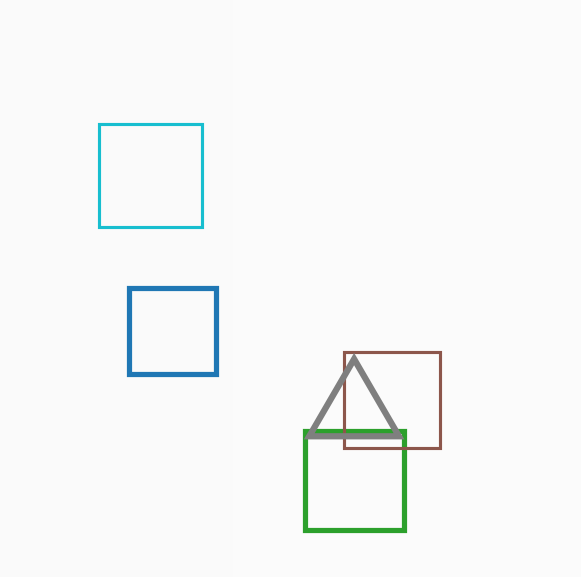[{"shape": "square", "thickness": 2.5, "radius": 0.37, "center": [0.296, 0.426]}, {"shape": "square", "thickness": 2.5, "radius": 0.43, "center": [0.61, 0.167]}, {"shape": "square", "thickness": 1.5, "radius": 0.41, "center": [0.675, 0.306]}, {"shape": "triangle", "thickness": 3, "radius": 0.45, "center": [0.609, 0.288]}, {"shape": "square", "thickness": 1.5, "radius": 0.44, "center": [0.26, 0.695]}]